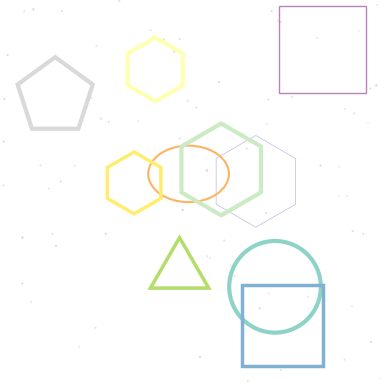[{"shape": "circle", "thickness": 3, "radius": 0.59, "center": [0.714, 0.255]}, {"shape": "hexagon", "thickness": 3, "radius": 0.41, "center": [0.403, 0.82]}, {"shape": "hexagon", "thickness": 0.5, "radius": 0.6, "center": [0.665, 0.529]}, {"shape": "square", "thickness": 2.5, "radius": 0.53, "center": [0.734, 0.154]}, {"shape": "oval", "thickness": 1.5, "radius": 0.52, "center": [0.49, 0.548]}, {"shape": "triangle", "thickness": 2.5, "radius": 0.44, "center": [0.466, 0.295]}, {"shape": "pentagon", "thickness": 3, "radius": 0.51, "center": [0.143, 0.749]}, {"shape": "square", "thickness": 1, "radius": 0.57, "center": [0.837, 0.872]}, {"shape": "hexagon", "thickness": 3, "radius": 0.6, "center": [0.575, 0.56]}, {"shape": "hexagon", "thickness": 2.5, "radius": 0.4, "center": [0.348, 0.525]}]